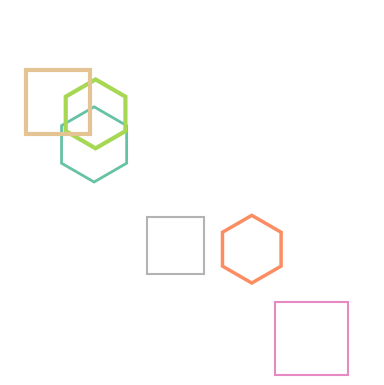[{"shape": "hexagon", "thickness": 2, "radius": 0.49, "center": [0.244, 0.625]}, {"shape": "hexagon", "thickness": 2.5, "radius": 0.44, "center": [0.654, 0.353]}, {"shape": "square", "thickness": 1.5, "radius": 0.47, "center": [0.809, 0.121]}, {"shape": "hexagon", "thickness": 3, "radius": 0.45, "center": [0.248, 0.704]}, {"shape": "square", "thickness": 3, "radius": 0.42, "center": [0.15, 0.736]}, {"shape": "square", "thickness": 1.5, "radius": 0.37, "center": [0.456, 0.363]}]